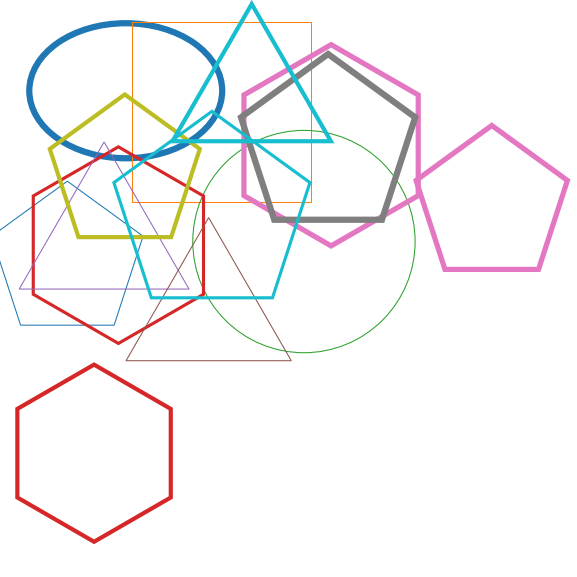[{"shape": "oval", "thickness": 3, "radius": 0.84, "center": [0.218, 0.842]}, {"shape": "pentagon", "thickness": 0.5, "radius": 0.69, "center": [0.117, 0.548]}, {"shape": "square", "thickness": 0.5, "radius": 0.78, "center": [0.384, 0.805]}, {"shape": "circle", "thickness": 0.5, "radius": 0.96, "center": [0.526, 0.581]}, {"shape": "hexagon", "thickness": 2, "radius": 0.77, "center": [0.163, 0.214]}, {"shape": "hexagon", "thickness": 1.5, "radius": 0.85, "center": [0.205, 0.575]}, {"shape": "triangle", "thickness": 0.5, "radius": 0.85, "center": [0.18, 0.584]}, {"shape": "triangle", "thickness": 0.5, "radius": 0.83, "center": [0.361, 0.457]}, {"shape": "pentagon", "thickness": 2.5, "radius": 0.69, "center": [0.852, 0.644]}, {"shape": "hexagon", "thickness": 2.5, "radius": 0.87, "center": [0.573, 0.748]}, {"shape": "pentagon", "thickness": 3, "radius": 0.79, "center": [0.568, 0.747]}, {"shape": "pentagon", "thickness": 2, "radius": 0.68, "center": [0.216, 0.699]}, {"shape": "pentagon", "thickness": 1.5, "radius": 0.89, "center": [0.367, 0.628]}, {"shape": "triangle", "thickness": 2, "radius": 0.79, "center": [0.436, 0.834]}]